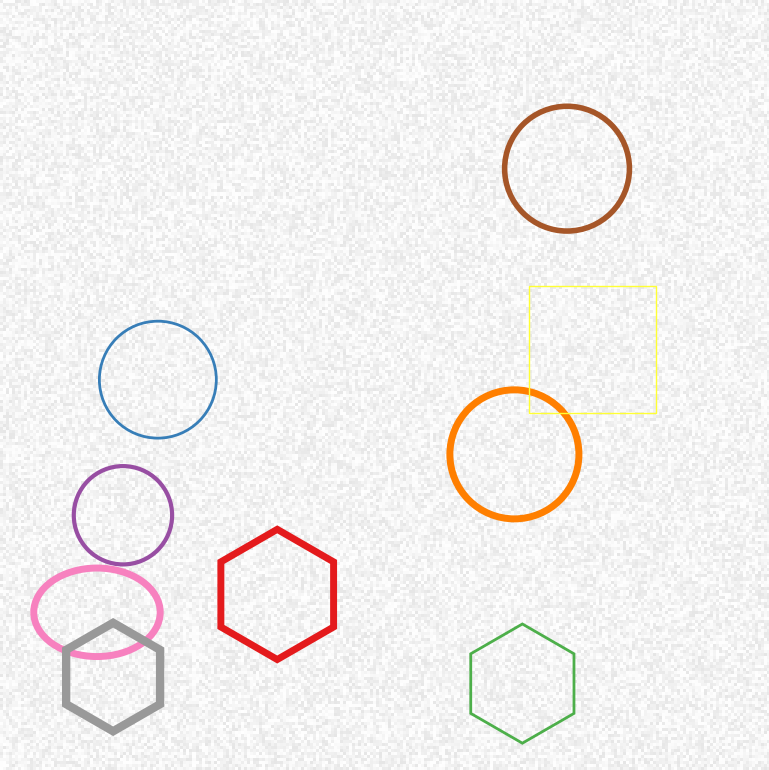[{"shape": "hexagon", "thickness": 2.5, "radius": 0.42, "center": [0.36, 0.228]}, {"shape": "circle", "thickness": 1, "radius": 0.38, "center": [0.205, 0.507]}, {"shape": "hexagon", "thickness": 1, "radius": 0.39, "center": [0.678, 0.112]}, {"shape": "circle", "thickness": 1.5, "radius": 0.32, "center": [0.16, 0.331]}, {"shape": "circle", "thickness": 2.5, "radius": 0.42, "center": [0.668, 0.41]}, {"shape": "square", "thickness": 0.5, "radius": 0.41, "center": [0.769, 0.546]}, {"shape": "circle", "thickness": 2, "radius": 0.41, "center": [0.736, 0.781]}, {"shape": "oval", "thickness": 2.5, "radius": 0.41, "center": [0.126, 0.205]}, {"shape": "hexagon", "thickness": 3, "radius": 0.35, "center": [0.147, 0.121]}]